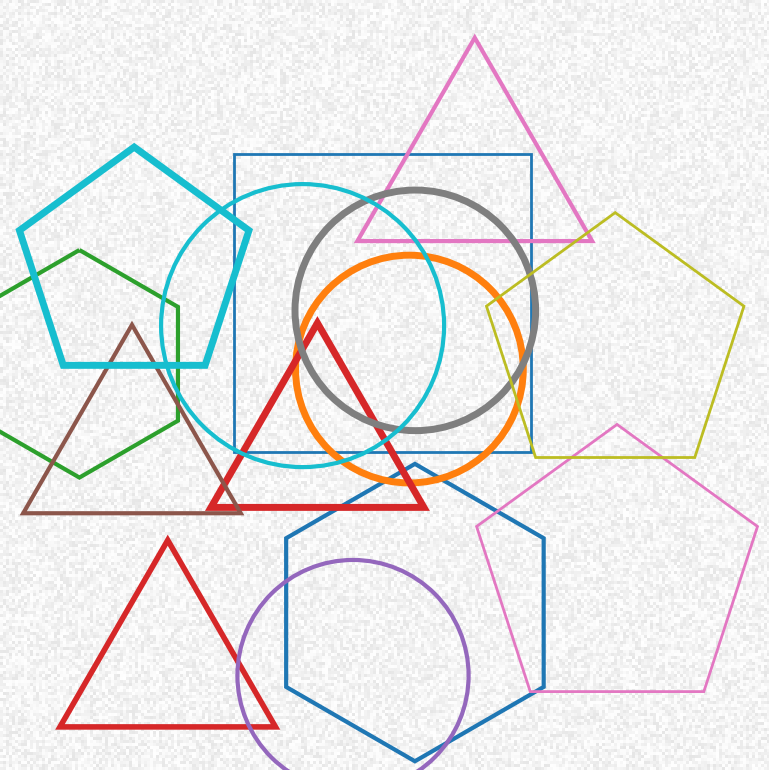[{"shape": "hexagon", "thickness": 1.5, "radius": 0.97, "center": [0.539, 0.204]}, {"shape": "square", "thickness": 1, "radius": 0.96, "center": [0.497, 0.607]}, {"shape": "circle", "thickness": 2.5, "radius": 0.74, "center": [0.532, 0.521]}, {"shape": "hexagon", "thickness": 1.5, "radius": 0.74, "center": [0.103, 0.528]}, {"shape": "triangle", "thickness": 2.5, "radius": 0.8, "center": [0.412, 0.421]}, {"shape": "triangle", "thickness": 2, "radius": 0.81, "center": [0.218, 0.137]}, {"shape": "circle", "thickness": 1.5, "radius": 0.75, "center": [0.458, 0.123]}, {"shape": "triangle", "thickness": 1.5, "radius": 0.82, "center": [0.171, 0.415]}, {"shape": "triangle", "thickness": 1.5, "radius": 0.88, "center": [0.617, 0.775]}, {"shape": "pentagon", "thickness": 1, "radius": 0.96, "center": [0.801, 0.257]}, {"shape": "circle", "thickness": 2.5, "radius": 0.78, "center": [0.539, 0.597]}, {"shape": "pentagon", "thickness": 1, "radius": 0.88, "center": [0.799, 0.548]}, {"shape": "pentagon", "thickness": 2.5, "radius": 0.78, "center": [0.174, 0.652]}, {"shape": "circle", "thickness": 1.5, "radius": 0.92, "center": [0.393, 0.577]}]